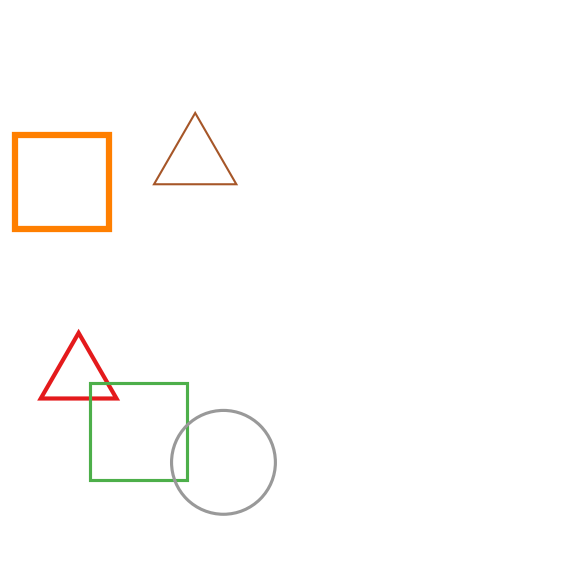[{"shape": "triangle", "thickness": 2, "radius": 0.38, "center": [0.136, 0.347]}, {"shape": "square", "thickness": 1.5, "radius": 0.42, "center": [0.24, 0.252]}, {"shape": "square", "thickness": 3, "radius": 0.41, "center": [0.107, 0.684]}, {"shape": "triangle", "thickness": 1, "radius": 0.41, "center": [0.338, 0.721]}, {"shape": "circle", "thickness": 1.5, "radius": 0.45, "center": [0.387, 0.199]}]